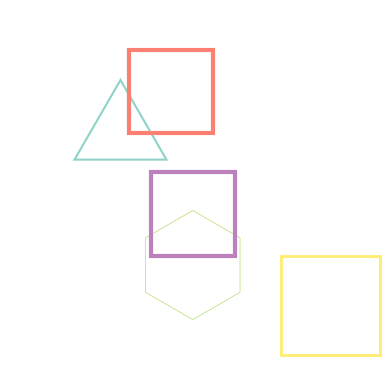[{"shape": "triangle", "thickness": 1.5, "radius": 0.69, "center": [0.313, 0.654]}, {"shape": "square", "thickness": 3, "radius": 0.54, "center": [0.444, 0.762]}, {"shape": "hexagon", "thickness": 0.5, "radius": 0.71, "center": [0.501, 0.312]}, {"shape": "square", "thickness": 3, "radius": 0.54, "center": [0.502, 0.445]}, {"shape": "square", "thickness": 2, "radius": 0.64, "center": [0.858, 0.207]}]